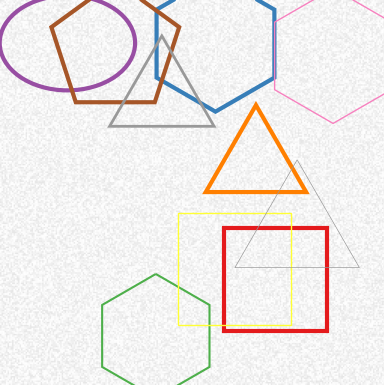[{"shape": "square", "thickness": 3, "radius": 0.67, "center": [0.717, 0.274]}, {"shape": "hexagon", "thickness": 3, "radius": 0.88, "center": [0.56, 0.887]}, {"shape": "hexagon", "thickness": 1.5, "radius": 0.8, "center": [0.405, 0.127]}, {"shape": "oval", "thickness": 3, "radius": 0.88, "center": [0.175, 0.888]}, {"shape": "triangle", "thickness": 3, "radius": 0.75, "center": [0.665, 0.576]}, {"shape": "square", "thickness": 1, "radius": 0.73, "center": [0.609, 0.301]}, {"shape": "pentagon", "thickness": 3, "radius": 0.87, "center": [0.299, 0.876]}, {"shape": "hexagon", "thickness": 1, "radius": 0.88, "center": [0.865, 0.855]}, {"shape": "triangle", "thickness": 0.5, "radius": 0.93, "center": [0.772, 0.398]}, {"shape": "triangle", "thickness": 2, "radius": 0.78, "center": [0.42, 0.75]}]